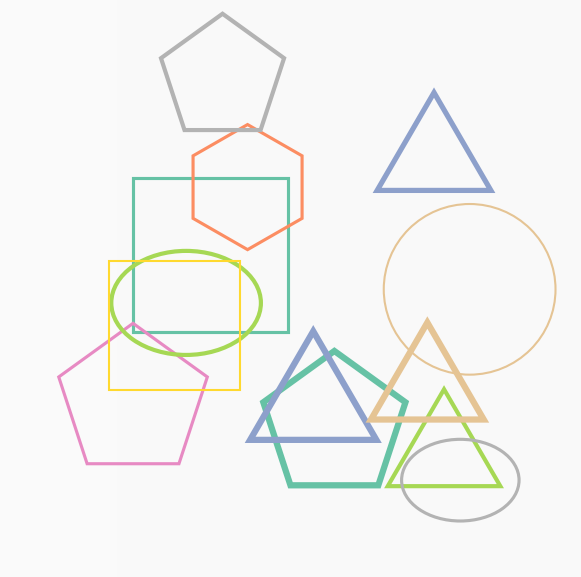[{"shape": "pentagon", "thickness": 3, "radius": 0.64, "center": [0.575, 0.263]}, {"shape": "square", "thickness": 1.5, "radius": 0.66, "center": [0.362, 0.557]}, {"shape": "hexagon", "thickness": 1.5, "radius": 0.54, "center": [0.426, 0.675]}, {"shape": "triangle", "thickness": 3, "radius": 0.63, "center": [0.539, 0.3]}, {"shape": "triangle", "thickness": 2.5, "radius": 0.56, "center": [0.747, 0.726]}, {"shape": "pentagon", "thickness": 1.5, "radius": 0.67, "center": [0.229, 0.305]}, {"shape": "oval", "thickness": 2, "radius": 0.64, "center": [0.32, 0.475]}, {"shape": "triangle", "thickness": 2, "radius": 0.56, "center": [0.764, 0.213]}, {"shape": "square", "thickness": 1, "radius": 0.56, "center": [0.3, 0.436]}, {"shape": "triangle", "thickness": 3, "radius": 0.56, "center": [0.735, 0.329]}, {"shape": "circle", "thickness": 1, "radius": 0.74, "center": [0.808, 0.498]}, {"shape": "oval", "thickness": 1.5, "radius": 0.51, "center": [0.792, 0.168]}, {"shape": "pentagon", "thickness": 2, "radius": 0.56, "center": [0.383, 0.864]}]